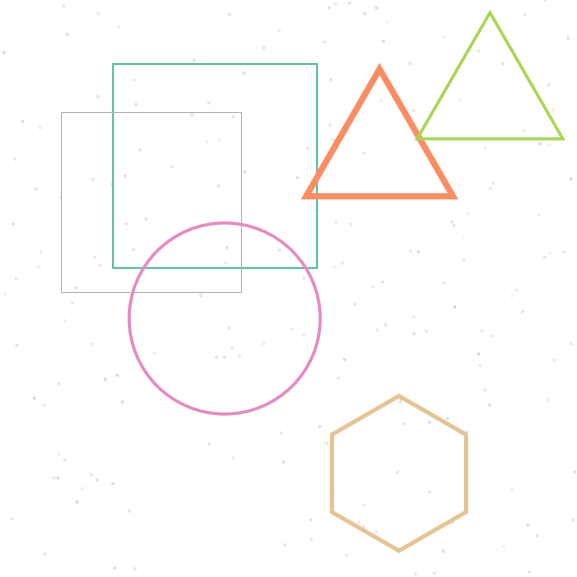[{"shape": "square", "thickness": 1, "radius": 0.88, "center": [0.373, 0.711]}, {"shape": "triangle", "thickness": 3, "radius": 0.73, "center": [0.657, 0.733]}, {"shape": "circle", "thickness": 1.5, "radius": 0.83, "center": [0.389, 0.448]}, {"shape": "triangle", "thickness": 1.5, "radius": 0.73, "center": [0.848, 0.832]}, {"shape": "hexagon", "thickness": 2, "radius": 0.67, "center": [0.691, 0.18]}, {"shape": "square", "thickness": 0.5, "radius": 0.78, "center": [0.261, 0.649]}]